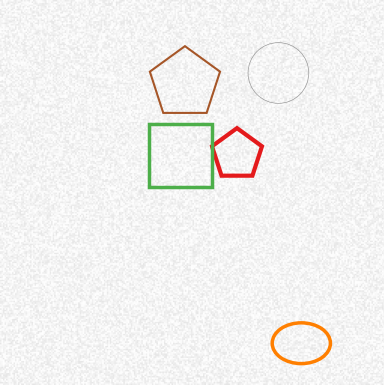[{"shape": "pentagon", "thickness": 3, "radius": 0.34, "center": [0.616, 0.599]}, {"shape": "square", "thickness": 2.5, "radius": 0.41, "center": [0.469, 0.596]}, {"shape": "oval", "thickness": 2.5, "radius": 0.38, "center": [0.783, 0.109]}, {"shape": "pentagon", "thickness": 1.5, "radius": 0.48, "center": [0.48, 0.784]}, {"shape": "circle", "thickness": 0.5, "radius": 0.39, "center": [0.723, 0.81]}]